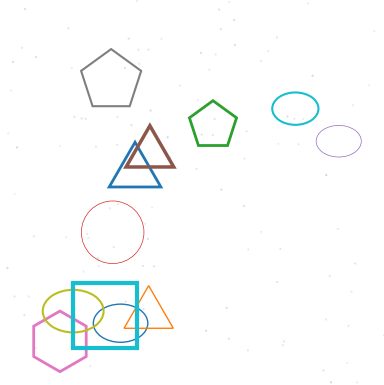[{"shape": "triangle", "thickness": 2, "radius": 0.39, "center": [0.351, 0.553]}, {"shape": "oval", "thickness": 1, "radius": 0.35, "center": [0.313, 0.161]}, {"shape": "triangle", "thickness": 1, "radius": 0.37, "center": [0.386, 0.184]}, {"shape": "pentagon", "thickness": 2, "radius": 0.32, "center": [0.553, 0.674]}, {"shape": "circle", "thickness": 0.5, "radius": 0.41, "center": [0.293, 0.397]}, {"shape": "oval", "thickness": 0.5, "radius": 0.29, "center": [0.88, 0.633]}, {"shape": "triangle", "thickness": 2.5, "radius": 0.36, "center": [0.389, 0.602]}, {"shape": "hexagon", "thickness": 2, "radius": 0.39, "center": [0.156, 0.113]}, {"shape": "pentagon", "thickness": 1.5, "radius": 0.41, "center": [0.289, 0.79]}, {"shape": "oval", "thickness": 1.5, "radius": 0.4, "center": [0.19, 0.192]}, {"shape": "square", "thickness": 3, "radius": 0.42, "center": [0.273, 0.18]}, {"shape": "oval", "thickness": 1.5, "radius": 0.3, "center": [0.767, 0.718]}]